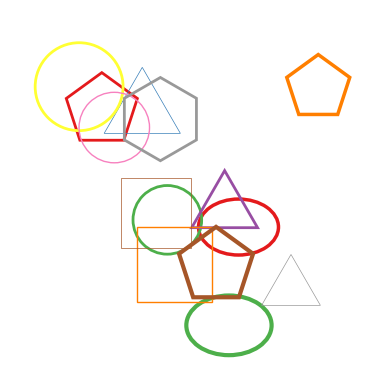[{"shape": "oval", "thickness": 2.5, "radius": 0.52, "center": [0.619, 0.41]}, {"shape": "pentagon", "thickness": 2, "radius": 0.49, "center": [0.264, 0.714]}, {"shape": "triangle", "thickness": 0.5, "radius": 0.57, "center": [0.37, 0.711]}, {"shape": "circle", "thickness": 2, "radius": 0.45, "center": [0.435, 0.429]}, {"shape": "oval", "thickness": 3, "radius": 0.55, "center": [0.595, 0.155]}, {"shape": "triangle", "thickness": 2, "radius": 0.49, "center": [0.583, 0.458]}, {"shape": "square", "thickness": 1, "radius": 0.49, "center": [0.453, 0.313]}, {"shape": "pentagon", "thickness": 2.5, "radius": 0.43, "center": [0.827, 0.772]}, {"shape": "circle", "thickness": 2, "radius": 0.57, "center": [0.205, 0.775]}, {"shape": "pentagon", "thickness": 3, "radius": 0.51, "center": [0.561, 0.31]}, {"shape": "square", "thickness": 0.5, "radius": 0.45, "center": [0.406, 0.448]}, {"shape": "circle", "thickness": 1, "radius": 0.46, "center": [0.297, 0.669]}, {"shape": "hexagon", "thickness": 2, "radius": 0.54, "center": [0.417, 0.691]}, {"shape": "triangle", "thickness": 0.5, "radius": 0.44, "center": [0.756, 0.251]}]